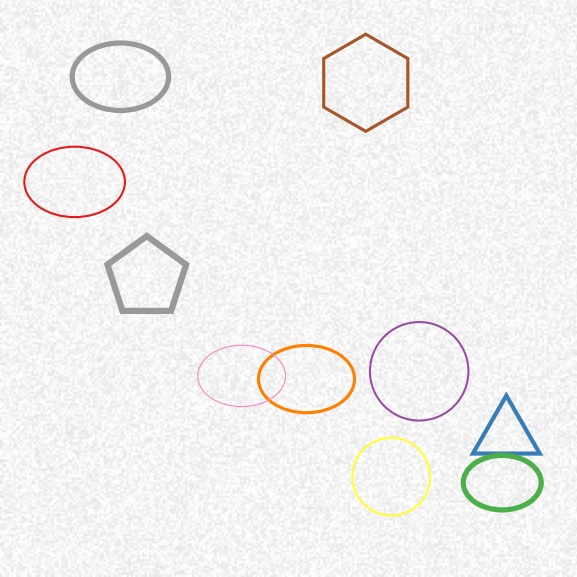[{"shape": "oval", "thickness": 1, "radius": 0.44, "center": [0.129, 0.684]}, {"shape": "triangle", "thickness": 2, "radius": 0.33, "center": [0.877, 0.247]}, {"shape": "oval", "thickness": 2.5, "radius": 0.34, "center": [0.87, 0.163]}, {"shape": "circle", "thickness": 1, "radius": 0.43, "center": [0.726, 0.356]}, {"shape": "oval", "thickness": 1.5, "radius": 0.42, "center": [0.531, 0.343]}, {"shape": "circle", "thickness": 1, "radius": 0.34, "center": [0.677, 0.174]}, {"shape": "hexagon", "thickness": 1.5, "radius": 0.42, "center": [0.633, 0.856]}, {"shape": "oval", "thickness": 0.5, "radius": 0.38, "center": [0.418, 0.348]}, {"shape": "pentagon", "thickness": 3, "radius": 0.36, "center": [0.254, 0.519]}, {"shape": "oval", "thickness": 2.5, "radius": 0.42, "center": [0.209, 0.866]}]